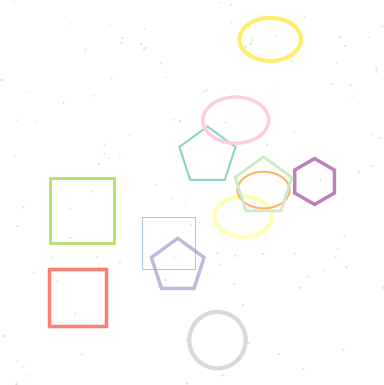[{"shape": "pentagon", "thickness": 1.5, "radius": 0.38, "center": [0.539, 0.595]}, {"shape": "oval", "thickness": 3, "radius": 0.37, "center": [0.631, 0.437]}, {"shape": "pentagon", "thickness": 2.5, "radius": 0.36, "center": [0.462, 0.309]}, {"shape": "square", "thickness": 2.5, "radius": 0.37, "center": [0.201, 0.227]}, {"shape": "square", "thickness": 0.5, "radius": 0.34, "center": [0.437, 0.369]}, {"shape": "oval", "thickness": 1.5, "radius": 0.34, "center": [0.685, 0.506]}, {"shape": "square", "thickness": 2, "radius": 0.42, "center": [0.213, 0.453]}, {"shape": "oval", "thickness": 2.5, "radius": 0.43, "center": [0.612, 0.688]}, {"shape": "circle", "thickness": 3, "radius": 0.37, "center": [0.565, 0.117]}, {"shape": "hexagon", "thickness": 2.5, "radius": 0.3, "center": [0.817, 0.529]}, {"shape": "pentagon", "thickness": 2, "radius": 0.39, "center": [0.684, 0.515]}, {"shape": "oval", "thickness": 3, "radius": 0.4, "center": [0.702, 0.898]}]